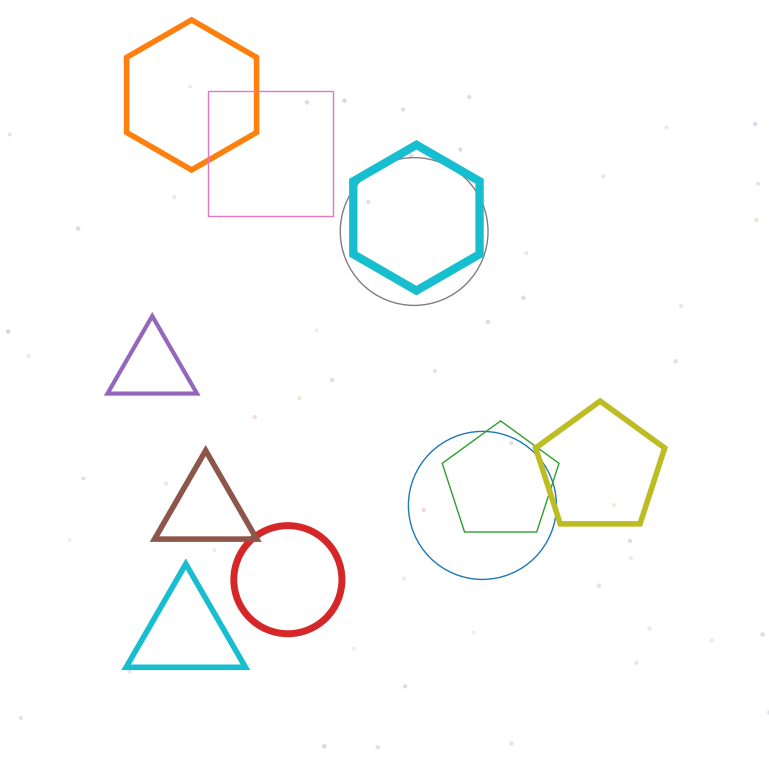[{"shape": "circle", "thickness": 0.5, "radius": 0.48, "center": [0.627, 0.344]}, {"shape": "hexagon", "thickness": 2, "radius": 0.49, "center": [0.249, 0.877]}, {"shape": "pentagon", "thickness": 0.5, "radius": 0.4, "center": [0.65, 0.374]}, {"shape": "circle", "thickness": 2.5, "radius": 0.35, "center": [0.374, 0.247]}, {"shape": "triangle", "thickness": 1.5, "radius": 0.34, "center": [0.198, 0.522]}, {"shape": "triangle", "thickness": 2, "radius": 0.38, "center": [0.267, 0.338]}, {"shape": "square", "thickness": 0.5, "radius": 0.41, "center": [0.351, 0.801]}, {"shape": "circle", "thickness": 0.5, "radius": 0.48, "center": [0.538, 0.699]}, {"shape": "pentagon", "thickness": 2, "radius": 0.44, "center": [0.779, 0.391]}, {"shape": "triangle", "thickness": 2, "radius": 0.45, "center": [0.241, 0.178]}, {"shape": "hexagon", "thickness": 3, "radius": 0.47, "center": [0.541, 0.717]}]